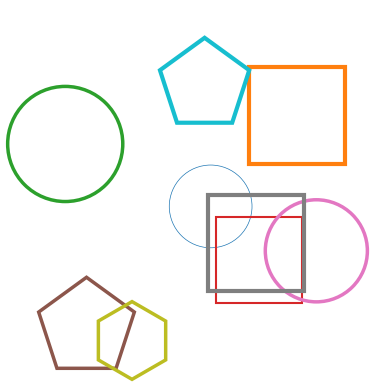[{"shape": "circle", "thickness": 0.5, "radius": 0.54, "center": [0.547, 0.464]}, {"shape": "square", "thickness": 3, "radius": 0.63, "center": [0.771, 0.7]}, {"shape": "circle", "thickness": 2.5, "radius": 0.75, "center": [0.169, 0.626]}, {"shape": "square", "thickness": 1.5, "radius": 0.56, "center": [0.673, 0.324]}, {"shape": "pentagon", "thickness": 2.5, "radius": 0.65, "center": [0.225, 0.149]}, {"shape": "circle", "thickness": 2.5, "radius": 0.66, "center": [0.822, 0.349]}, {"shape": "square", "thickness": 3, "radius": 0.62, "center": [0.665, 0.368]}, {"shape": "hexagon", "thickness": 2.5, "radius": 0.5, "center": [0.343, 0.116]}, {"shape": "pentagon", "thickness": 3, "radius": 0.61, "center": [0.531, 0.78]}]